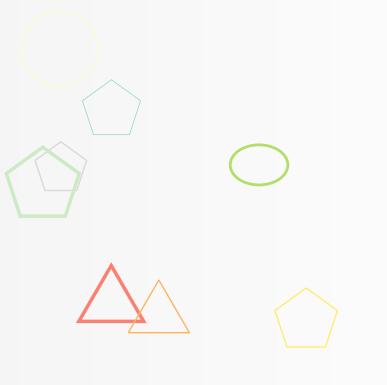[{"shape": "pentagon", "thickness": 0.5, "radius": 0.39, "center": [0.288, 0.714]}, {"shape": "circle", "thickness": 0.5, "radius": 0.49, "center": [0.154, 0.873]}, {"shape": "triangle", "thickness": 2.5, "radius": 0.48, "center": [0.287, 0.214]}, {"shape": "triangle", "thickness": 1, "radius": 0.46, "center": [0.41, 0.181]}, {"shape": "oval", "thickness": 2, "radius": 0.37, "center": [0.668, 0.572]}, {"shape": "pentagon", "thickness": 1, "radius": 0.35, "center": [0.157, 0.562]}, {"shape": "pentagon", "thickness": 2.5, "radius": 0.49, "center": [0.11, 0.519]}, {"shape": "pentagon", "thickness": 1, "radius": 0.42, "center": [0.79, 0.167]}]